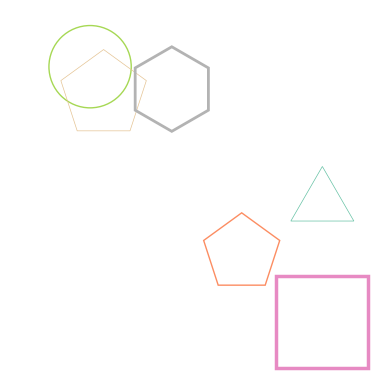[{"shape": "triangle", "thickness": 0.5, "radius": 0.47, "center": [0.837, 0.473]}, {"shape": "pentagon", "thickness": 1, "radius": 0.52, "center": [0.628, 0.343]}, {"shape": "square", "thickness": 2.5, "radius": 0.6, "center": [0.837, 0.164]}, {"shape": "circle", "thickness": 1, "radius": 0.53, "center": [0.234, 0.827]}, {"shape": "pentagon", "thickness": 0.5, "radius": 0.58, "center": [0.269, 0.755]}, {"shape": "hexagon", "thickness": 2, "radius": 0.55, "center": [0.446, 0.769]}]